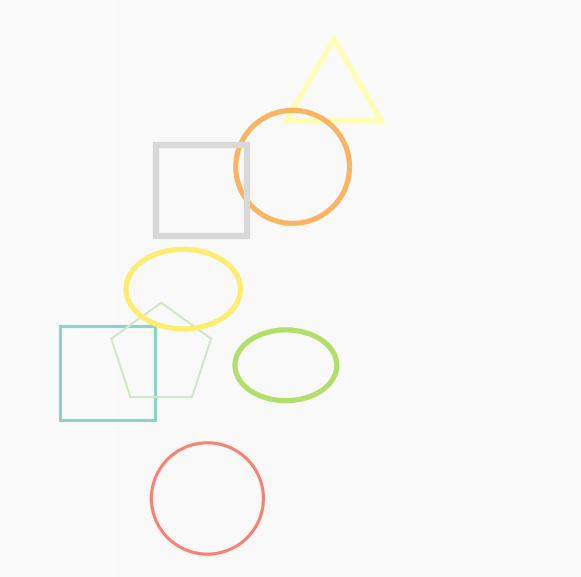[{"shape": "square", "thickness": 1.5, "radius": 0.41, "center": [0.185, 0.353]}, {"shape": "triangle", "thickness": 2.5, "radius": 0.47, "center": [0.574, 0.837]}, {"shape": "circle", "thickness": 1.5, "radius": 0.48, "center": [0.357, 0.136]}, {"shape": "circle", "thickness": 2.5, "radius": 0.49, "center": [0.503, 0.71]}, {"shape": "oval", "thickness": 2.5, "radius": 0.44, "center": [0.492, 0.367]}, {"shape": "square", "thickness": 3, "radius": 0.39, "center": [0.346, 0.669]}, {"shape": "pentagon", "thickness": 1, "radius": 0.45, "center": [0.277, 0.385]}, {"shape": "oval", "thickness": 2.5, "radius": 0.49, "center": [0.315, 0.499]}]